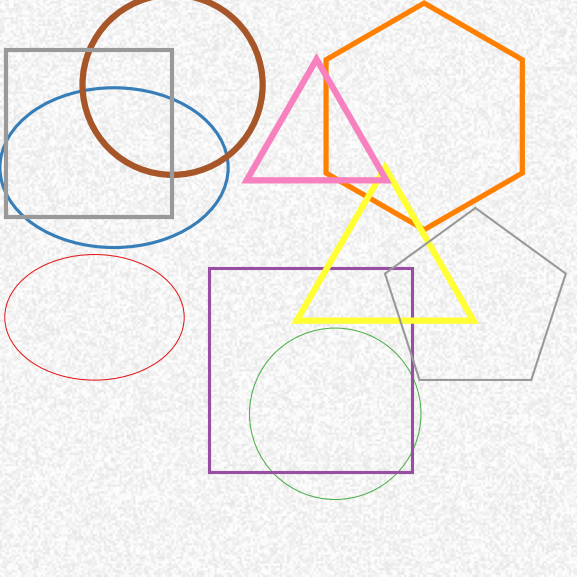[{"shape": "oval", "thickness": 0.5, "radius": 0.78, "center": [0.164, 0.45]}, {"shape": "oval", "thickness": 1.5, "radius": 0.99, "center": [0.197, 0.709]}, {"shape": "circle", "thickness": 0.5, "radius": 0.74, "center": [0.58, 0.283]}, {"shape": "square", "thickness": 1.5, "radius": 0.88, "center": [0.538, 0.358]}, {"shape": "hexagon", "thickness": 2.5, "radius": 0.98, "center": [0.735, 0.798]}, {"shape": "triangle", "thickness": 3, "radius": 0.88, "center": [0.667, 0.532]}, {"shape": "circle", "thickness": 3, "radius": 0.78, "center": [0.299, 0.852]}, {"shape": "triangle", "thickness": 3, "radius": 0.7, "center": [0.548, 0.757]}, {"shape": "pentagon", "thickness": 1, "radius": 0.82, "center": [0.823, 0.474]}, {"shape": "square", "thickness": 2, "radius": 0.72, "center": [0.154, 0.768]}]